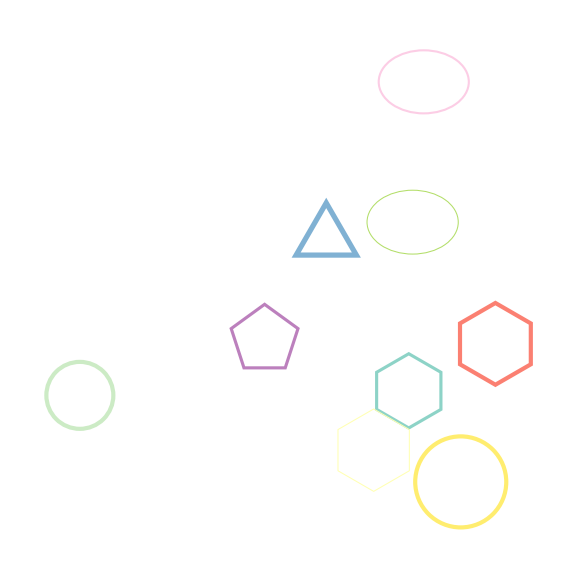[{"shape": "hexagon", "thickness": 1.5, "radius": 0.32, "center": [0.708, 0.322]}, {"shape": "hexagon", "thickness": 0.5, "radius": 0.36, "center": [0.647, 0.22]}, {"shape": "hexagon", "thickness": 2, "radius": 0.35, "center": [0.858, 0.404]}, {"shape": "triangle", "thickness": 2.5, "radius": 0.3, "center": [0.565, 0.588]}, {"shape": "oval", "thickness": 0.5, "radius": 0.39, "center": [0.715, 0.614]}, {"shape": "oval", "thickness": 1, "radius": 0.39, "center": [0.734, 0.857]}, {"shape": "pentagon", "thickness": 1.5, "radius": 0.3, "center": [0.458, 0.411]}, {"shape": "circle", "thickness": 2, "radius": 0.29, "center": [0.138, 0.315]}, {"shape": "circle", "thickness": 2, "radius": 0.39, "center": [0.798, 0.165]}]